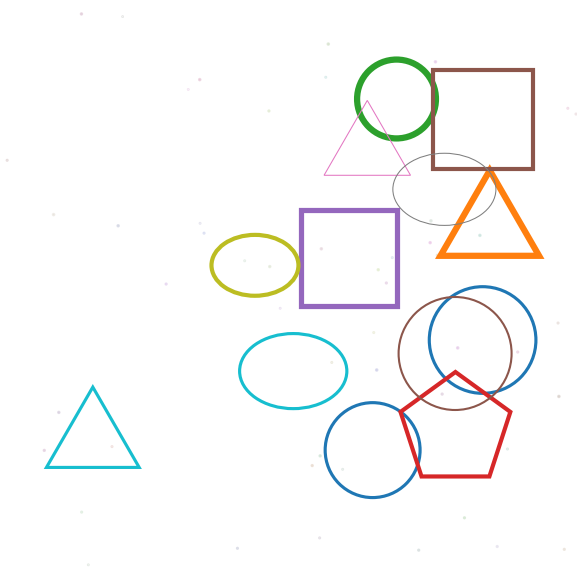[{"shape": "circle", "thickness": 1.5, "radius": 0.46, "center": [0.836, 0.41]}, {"shape": "circle", "thickness": 1.5, "radius": 0.41, "center": [0.645, 0.22]}, {"shape": "triangle", "thickness": 3, "radius": 0.49, "center": [0.848, 0.605]}, {"shape": "circle", "thickness": 3, "radius": 0.34, "center": [0.687, 0.828]}, {"shape": "pentagon", "thickness": 2, "radius": 0.5, "center": [0.789, 0.255]}, {"shape": "square", "thickness": 2.5, "radius": 0.42, "center": [0.605, 0.553]}, {"shape": "square", "thickness": 2, "radius": 0.43, "center": [0.836, 0.792]}, {"shape": "circle", "thickness": 1, "radius": 0.49, "center": [0.788, 0.387]}, {"shape": "triangle", "thickness": 0.5, "radius": 0.43, "center": [0.636, 0.739]}, {"shape": "oval", "thickness": 0.5, "radius": 0.45, "center": [0.769, 0.671]}, {"shape": "oval", "thickness": 2, "radius": 0.38, "center": [0.442, 0.54]}, {"shape": "oval", "thickness": 1.5, "radius": 0.46, "center": [0.508, 0.357]}, {"shape": "triangle", "thickness": 1.5, "radius": 0.46, "center": [0.161, 0.236]}]